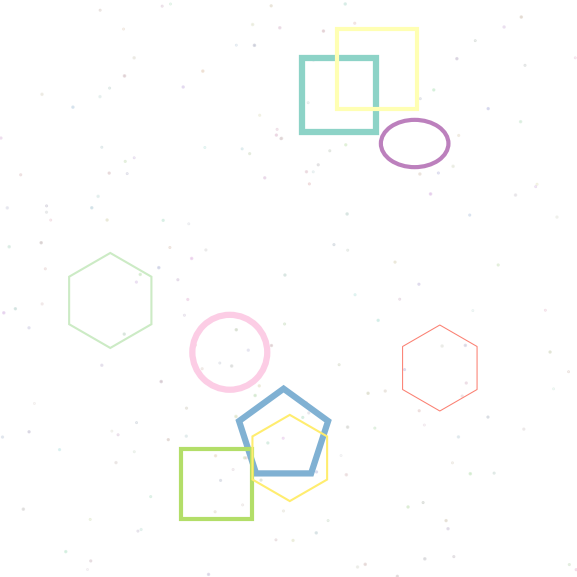[{"shape": "square", "thickness": 3, "radius": 0.32, "center": [0.587, 0.835]}, {"shape": "square", "thickness": 2, "radius": 0.35, "center": [0.653, 0.879]}, {"shape": "hexagon", "thickness": 0.5, "radius": 0.37, "center": [0.762, 0.362]}, {"shape": "pentagon", "thickness": 3, "radius": 0.41, "center": [0.491, 0.245]}, {"shape": "square", "thickness": 2, "radius": 0.31, "center": [0.375, 0.161]}, {"shape": "circle", "thickness": 3, "radius": 0.32, "center": [0.398, 0.389]}, {"shape": "oval", "thickness": 2, "radius": 0.29, "center": [0.718, 0.751]}, {"shape": "hexagon", "thickness": 1, "radius": 0.41, "center": [0.191, 0.479]}, {"shape": "hexagon", "thickness": 1, "radius": 0.37, "center": [0.502, 0.206]}]